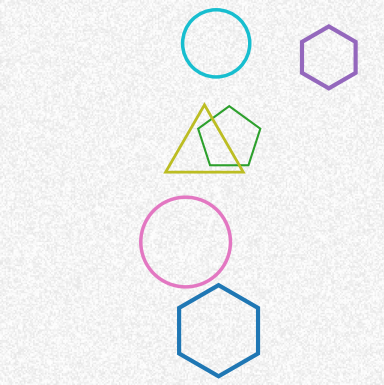[{"shape": "hexagon", "thickness": 3, "radius": 0.59, "center": [0.568, 0.141]}, {"shape": "pentagon", "thickness": 1.5, "radius": 0.42, "center": [0.595, 0.639]}, {"shape": "hexagon", "thickness": 3, "radius": 0.4, "center": [0.854, 0.851]}, {"shape": "circle", "thickness": 2.5, "radius": 0.58, "center": [0.482, 0.371]}, {"shape": "triangle", "thickness": 2, "radius": 0.58, "center": [0.531, 0.611]}, {"shape": "circle", "thickness": 2.5, "radius": 0.44, "center": [0.561, 0.887]}]